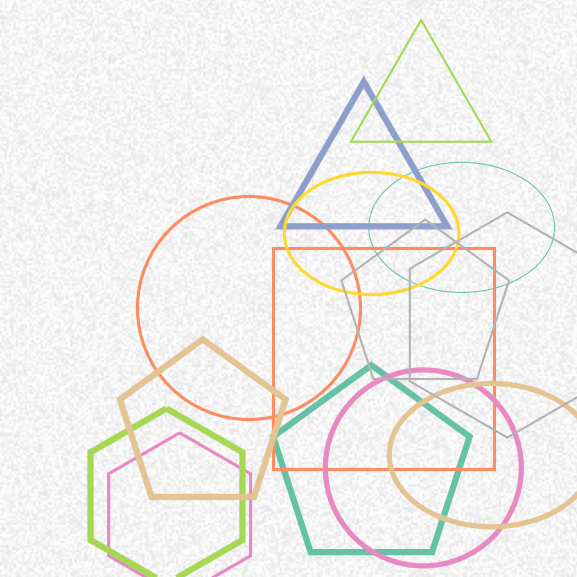[{"shape": "oval", "thickness": 0.5, "radius": 0.8, "center": [0.799, 0.605]}, {"shape": "pentagon", "thickness": 3, "radius": 0.89, "center": [0.643, 0.188]}, {"shape": "circle", "thickness": 1.5, "radius": 0.97, "center": [0.431, 0.466]}, {"shape": "square", "thickness": 1.5, "radius": 0.96, "center": [0.664, 0.379]}, {"shape": "triangle", "thickness": 3, "radius": 0.83, "center": [0.63, 0.691]}, {"shape": "circle", "thickness": 2.5, "radius": 0.85, "center": [0.733, 0.189]}, {"shape": "hexagon", "thickness": 1.5, "radius": 0.71, "center": [0.311, 0.108]}, {"shape": "triangle", "thickness": 1, "radius": 0.7, "center": [0.729, 0.824]}, {"shape": "hexagon", "thickness": 3, "radius": 0.76, "center": [0.288, 0.14]}, {"shape": "oval", "thickness": 1.5, "radius": 0.76, "center": [0.644, 0.595]}, {"shape": "pentagon", "thickness": 3, "radius": 0.75, "center": [0.351, 0.261]}, {"shape": "oval", "thickness": 2.5, "radius": 0.89, "center": [0.851, 0.211]}, {"shape": "pentagon", "thickness": 1, "radius": 0.76, "center": [0.736, 0.466]}, {"shape": "hexagon", "thickness": 1, "radius": 0.97, "center": [0.878, 0.436]}]